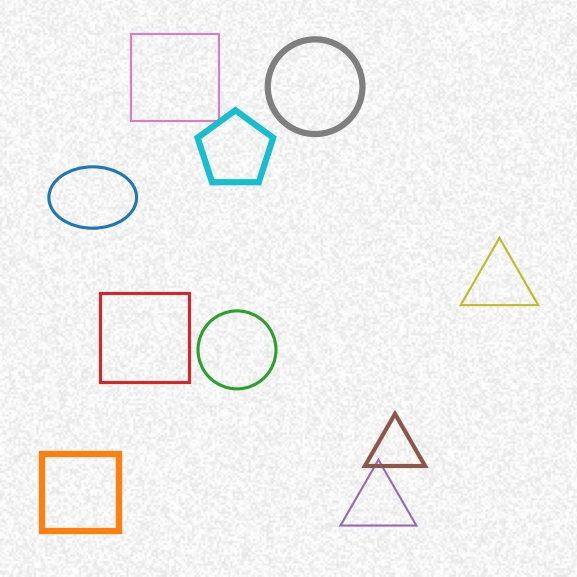[{"shape": "oval", "thickness": 1.5, "radius": 0.38, "center": [0.161, 0.657]}, {"shape": "square", "thickness": 3, "radius": 0.33, "center": [0.14, 0.146]}, {"shape": "circle", "thickness": 1.5, "radius": 0.34, "center": [0.41, 0.393]}, {"shape": "square", "thickness": 1.5, "radius": 0.39, "center": [0.25, 0.414]}, {"shape": "triangle", "thickness": 1, "radius": 0.38, "center": [0.655, 0.127]}, {"shape": "triangle", "thickness": 2, "radius": 0.3, "center": [0.684, 0.222]}, {"shape": "square", "thickness": 1, "radius": 0.38, "center": [0.302, 0.865]}, {"shape": "circle", "thickness": 3, "radius": 0.41, "center": [0.546, 0.849]}, {"shape": "triangle", "thickness": 1, "radius": 0.39, "center": [0.865, 0.51]}, {"shape": "pentagon", "thickness": 3, "radius": 0.34, "center": [0.408, 0.739]}]